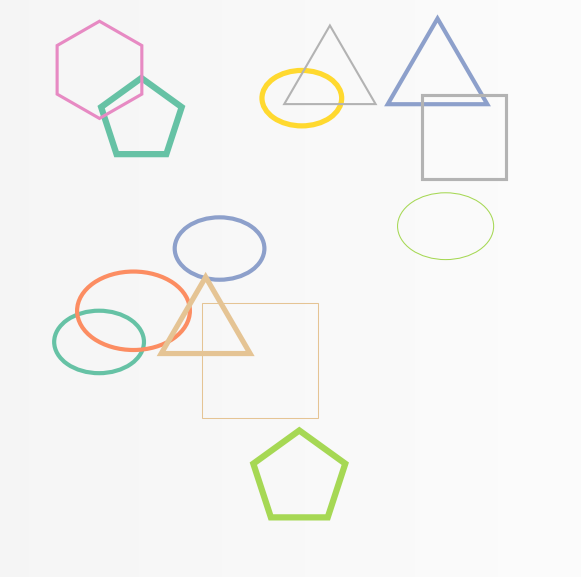[{"shape": "pentagon", "thickness": 3, "radius": 0.36, "center": [0.243, 0.791]}, {"shape": "oval", "thickness": 2, "radius": 0.39, "center": [0.17, 0.407]}, {"shape": "oval", "thickness": 2, "radius": 0.49, "center": [0.23, 0.461]}, {"shape": "triangle", "thickness": 2, "radius": 0.49, "center": [0.753, 0.868]}, {"shape": "oval", "thickness": 2, "radius": 0.39, "center": [0.378, 0.569]}, {"shape": "hexagon", "thickness": 1.5, "radius": 0.42, "center": [0.171, 0.878]}, {"shape": "oval", "thickness": 0.5, "radius": 0.41, "center": [0.767, 0.607]}, {"shape": "pentagon", "thickness": 3, "radius": 0.42, "center": [0.515, 0.171]}, {"shape": "oval", "thickness": 2.5, "radius": 0.34, "center": [0.519, 0.829]}, {"shape": "triangle", "thickness": 2.5, "radius": 0.44, "center": [0.354, 0.431]}, {"shape": "square", "thickness": 0.5, "radius": 0.5, "center": [0.448, 0.375]}, {"shape": "triangle", "thickness": 1, "radius": 0.45, "center": [0.568, 0.864]}, {"shape": "square", "thickness": 1.5, "radius": 0.36, "center": [0.798, 0.762]}]